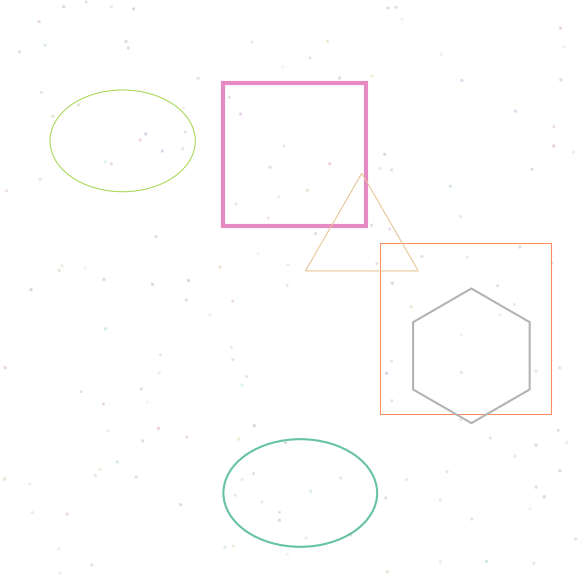[{"shape": "oval", "thickness": 1, "radius": 0.67, "center": [0.52, 0.145]}, {"shape": "square", "thickness": 0.5, "radius": 0.74, "center": [0.806, 0.43]}, {"shape": "square", "thickness": 2, "radius": 0.62, "center": [0.51, 0.731]}, {"shape": "oval", "thickness": 0.5, "radius": 0.63, "center": [0.212, 0.755]}, {"shape": "triangle", "thickness": 0.5, "radius": 0.56, "center": [0.627, 0.586]}, {"shape": "hexagon", "thickness": 1, "radius": 0.58, "center": [0.816, 0.383]}]